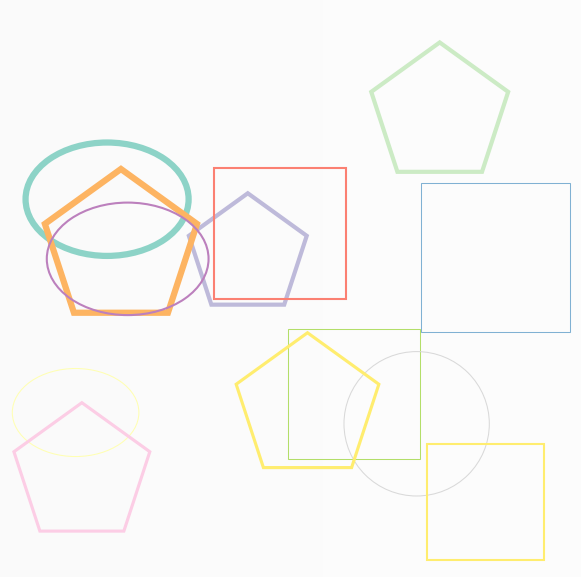[{"shape": "oval", "thickness": 3, "radius": 0.7, "center": [0.184, 0.654]}, {"shape": "oval", "thickness": 0.5, "radius": 0.54, "center": [0.13, 0.285]}, {"shape": "pentagon", "thickness": 2, "radius": 0.53, "center": [0.426, 0.558]}, {"shape": "square", "thickness": 1, "radius": 0.57, "center": [0.482, 0.595]}, {"shape": "square", "thickness": 0.5, "radius": 0.64, "center": [0.853, 0.553]}, {"shape": "pentagon", "thickness": 3, "radius": 0.69, "center": [0.208, 0.569]}, {"shape": "square", "thickness": 0.5, "radius": 0.57, "center": [0.609, 0.317]}, {"shape": "pentagon", "thickness": 1.5, "radius": 0.61, "center": [0.141, 0.179]}, {"shape": "circle", "thickness": 0.5, "radius": 0.63, "center": [0.717, 0.265]}, {"shape": "oval", "thickness": 1, "radius": 0.7, "center": [0.22, 0.551]}, {"shape": "pentagon", "thickness": 2, "radius": 0.62, "center": [0.756, 0.802]}, {"shape": "square", "thickness": 1, "radius": 0.5, "center": [0.836, 0.13]}, {"shape": "pentagon", "thickness": 1.5, "radius": 0.65, "center": [0.529, 0.294]}]